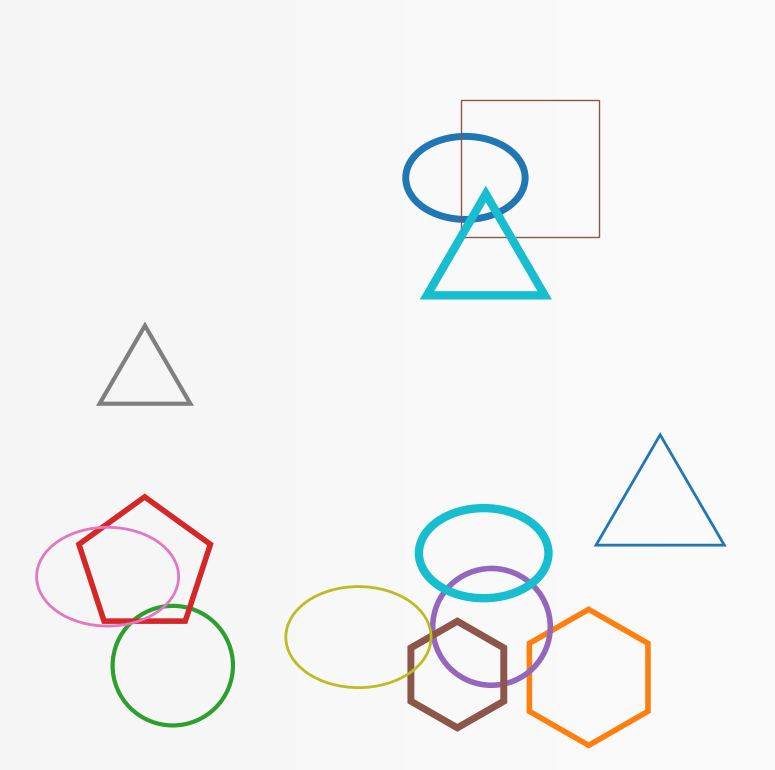[{"shape": "oval", "thickness": 2.5, "radius": 0.39, "center": [0.601, 0.769]}, {"shape": "triangle", "thickness": 1, "radius": 0.48, "center": [0.852, 0.34]}, {"shape": "hexagon", "thickness": 2, "radius": 0.44, "center": [0.76, 0.12]}, {"shape": "circle", "thickness": 1.5, "radius": 0.39, "center": [0.223, 0.136]}, {"shape": "pentagon", "thickness": 2, "radius": 0.45, "center": [0.187, 0.266]}, {"shape": "circle", "thickness": 2, "radius": 0.38, "center": [0.634, 0.186]}, {"shape": "hexagon", "thickness": 2.5, "radius": 0.35, "center": [0.59, 0.124]}, {"shape": "square", "thickness": 0.5, "radius": 0.45, "center": [0.684, 0.781]}, {"shape": "oval", "thickness": 1, "radius": 0.46, "center": [0.139, 0.251]}, {"shape": "triangle", "thickness": 1.5, "radius": 0.34, "center": [0.187, 0.509]}, {"shape": "oval", "thickness": 1, "radius": 0.47, "center": [0.463, 0.173]}, {"shape": "oval", "thickness": 3, "radius": 0.42, "center": [0.624, 0.282]}, {"shape": "triangle", "thickness": 3, "radius": 0.44, "center": [0.627, 0.66]}]